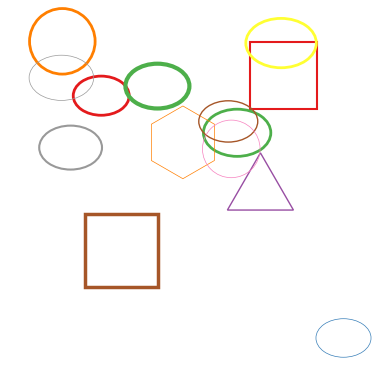[{"shape": "square", "thickness": 1.5, "radius": 0.44, "center": [0.736, 0.804]}, {"shape": "oval", "thickness": 2, "radius": 0.36, "center": [0.263, 0.751]}, {"shape": "oval", "thickness": 0.5, "radius": 0.36, "center": [0.892, 0.122]}, {"shape": "oval", "thickness": 3, "radius": 0.42, "center": [0.409, 0.776]}, {"shape": "oval", "thickness": 2, "radius": 0.44, "center": [0.616, 0.655]}, {"shape": "triangle", "thickness": 1, "radius": 0.5, "center": [0.676, 0.504]}, {"shape": "circle", "thickness": 2, "radius": 0.43, "center": [0.162, 0.893]}, {"shape": "hexagon", "thickness": 0.5, "radius": 0.47, "center": [0.475, 0.63]}, {"shape": "oval", "thickness": 2, "radius": 0.46, "center": [0.73, 0.888]}, {"shape": "square", "thickness": 2.5, "radius": 0.48, "center": [0.316, 0.349]}, {"shape": "oval", "thickness": 1, "radius": 0.38, "center": [0.593, 0.685]}, {"shape": "circle", "thickness": 0.5, "radius": 0.37, "center": [0.601, 0.613]}, {"shape": "oval", "thickness": 1.5, "radius": 0.41, "center": [0.183, 0.617]}, {"shape": "oval", "thickness": 0.5, "radius": 0.42, "center": [0.159, 0.798]}]